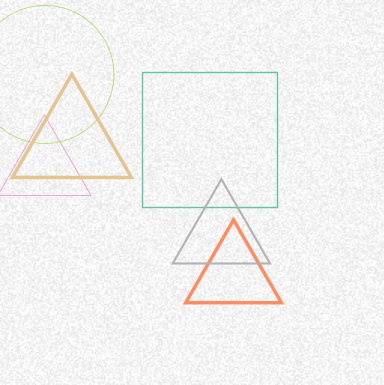[{"shape": "square", "thickness": 1, "radius": 0.88, "center": [0.545, 0.637]}, {"shape": "triangle", "thickness": 2.5, "radius": 0.72, "center": [0.607, 0.285]}, {"shape": "triangle", "thickness": 0.5, "radius": 0.7, "center": [0.115, 0.562]}, {"shape": "circle", "thickness": 0.5, "radius": 0.9, "center": [0.117, 0.807]}, {"shape": "triangle", "thickness": 2.5, "radius": 0.89, "center": [0.187, 0.628]}, {"shape": "triangle", "thickness": 1.5, "radius": 0.73, "center": [0.575, 0.389]}]